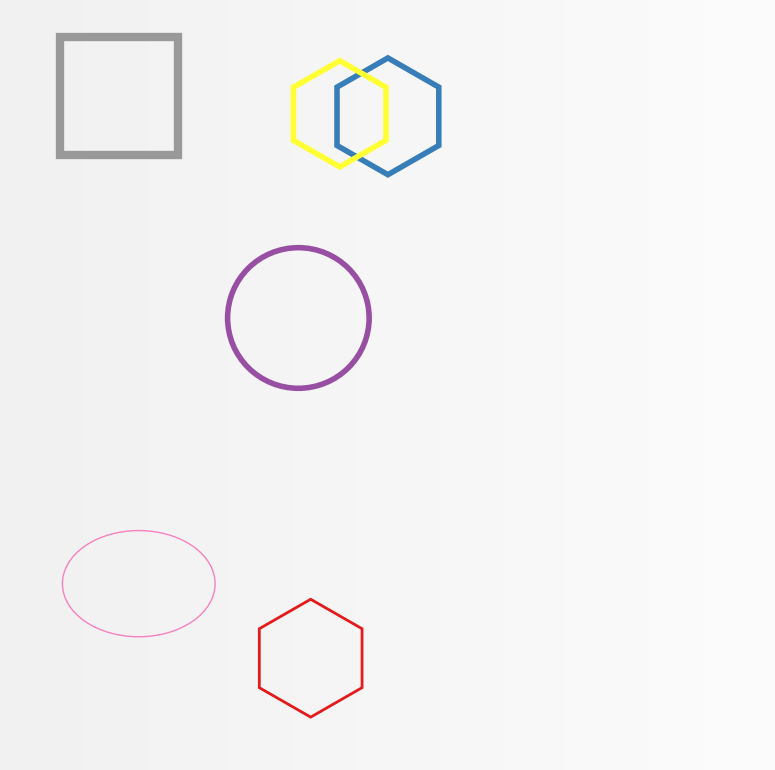[{"shape": "hexagon", "thickness": 1, "radius": 0.38, "center": [0.401, 0.145]}, {"shape": "hexagon", "thickness": 2, "radius": 0.38, "center": [0.501, 0.849]}, {"shape": "circle", "thickness": 2, "radius": 0.46, "center": [0.385, 0.587]}, {"shape": "hexagon", "thickness": 2, "radius": 0.34, "center": [0.438, 0.852]}, {"shape": "oval", "thickness": 0.5, "radius": 0.49, "center": [0.179, 0.242]}, {"shape": "square", "thickness": 3, "radius": 0.38, "center": [0.153, 0.876]}]